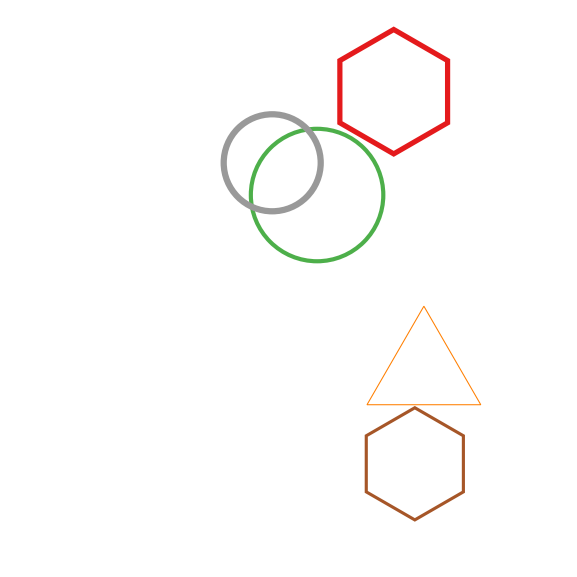[{"shape": "hexagon", "thickness": 2.5, "radius": 0.54, "center": [0.682, 0.84]}, {"shape": "circle", "thickness": 2, "radius": 0.57, "center": [0.549, 0.661]}, {"shape": "triangle", "thickness": 0.5, "radius": 0.57, "center": [0.734, 0.355]}, {"shape": "hexagon", "thickness": 1.5, "radius": 0.49, "center": [0.718, 0.196]}, {"shape": "circle", "thickness": 3, "radius": 0.42, "center": [0.471, 0.717]}]